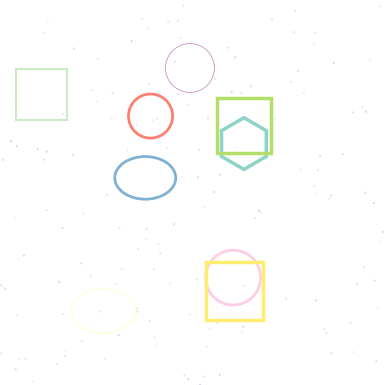[{"shape": "hexagon", "thickness": 2.5, "radius": 0.34, "center": [0.634, 0.627]}, {"shape": "oval", "thickness": 0.5, "radius": 0.41, "center": [0.268, 0.192]}, {"shape": "circle", "thickness": 2, "radius": 0.29, "center": [0.391, 0.699]}, {"shape": "oval", "thickness": 2, "radius": 0.4, "center": [0.377, 0.538]}, {"shape": "square", "thickness": 2.5, "radius": 0.35, "center": [0.634, 0.674]}, {"shape": "circle", "thickness": 2, "radius": 0.36, "center": [0.606, 0.279]}, {"shape": "circle", "thickness": 0.5, "radius": 0.32, "center": [0.493, 0.823]}, {"shape": "square", "thickness": 1.5, "radius": 0.33, "center": [0.108, 0.755]}, {"shape": "square", "thickness": 2.5, "radius": 0.38, "center": [0.609, 0.245]}]